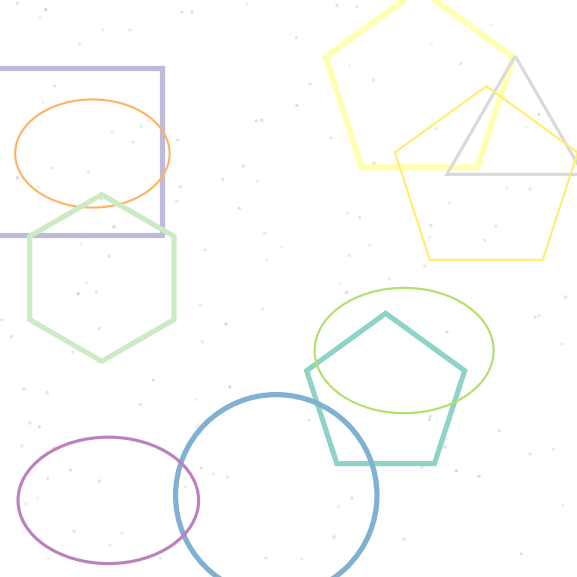[{"shape": "pentagon", "thickness": 2.5, "radius": 0.72, "center": [0.668, 0.313]}, {"shape": "pentagon", "thickness": 3, "radius": 0.85, "center": [0.727, 0.848]}, {"shape": "square", "thickness": 2.5, "radius": 0.72, "center": [0.136, 0.737]}, {"shape": "circle", "thickness": 2.5, "radius": 0.87, "center": [0.478, 0.141]}, {"shape": "oval", "thickness": 1, "radius": 0.67, "center": [0.16, 0.733]}, {"shape": "oval", "thickness": 1, "radius": 0.77, "center": [0.7, 0.392]}, {"shape": "triangle", "thickness": 1.5, "radius": 0.68, "center": [0.892, 0.766]}, {"shape": "oval", "thickness": 1.5, "radius": 0.78, "center": [0.188, 0.133]}, {"shape": "hexagon", "thickness": 2.5, "radius": 0.72, "center": [0.176, 0.518]}, {"shape": "pentagon", "thickness": 1, "radius": 0.83, "center": [0.842, 0.684]}]